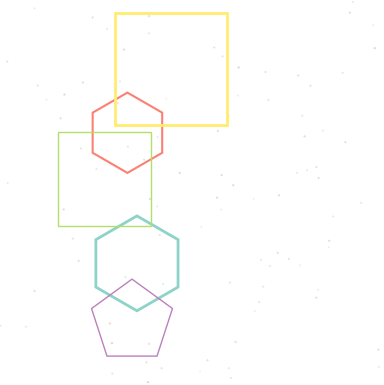[{"shape": "hexagon", "thickness": 2, "radius": 0.62, "center": [0.356, 0.316]}, {"shape": "hexagon", "thickness": 1.5, "radius": 0.52, "center": [0.331, 0.655]}, {"shape": "square", "thickness": 1, "radius": 0.61, "center": [0.271, 0.535]}, {"shape": "pentagon", "thickness": 1, "radius": 0.55, "center": [0.343, 0.164]}, {"shape": "square", "thickness": 2, "radius": 0.73, "center": [0.443, 0.822]}]